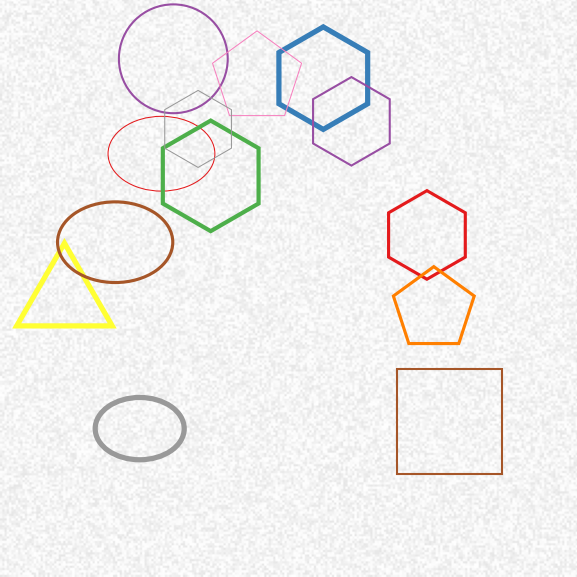[{"shape": "oval", "thickness": 0.5, "radius": 0.46, "center": [0.28, 0.733]}, {"shape": "hexagon", "thickness": 1.5, "radius": 0.38, "center": [0.739, 0.592]}, {"shape": "hexagon", "thickness": 2.5, "radius": 0.44, "center": [0.56, 0.864]}, {"shape": "hexagon", "thickness": 2, "radius": 0.48, "center": [0.365, 0.695]}, {"shape": "hexagon", "thickness": 1, "radius": 0.38, "center": [0.608, 0.789]}, {"shape": "circle", "thickness": 1, "radius": 0.47, "center": [0.3, 0.897]}, {"shape": "pentagon", "thickness": 1.5, "radius": 0.37, "center": [0.751, 0.464]}, {"shape": "triangle", "thickness": 2.5, "radius": 0.48, "center": [0.112, 0.483]}, {"shape": "square", "thickness": 1, "radius": 0.45, "center": [0.778, 0.269]}, {"shape": "oval", "thickness": 1.5, "radius": 0.5, "center": [0.199, 0.58]}, {"shape": "pentagon", "thickness": 0.5, "radius": 0.41, "center": [0.445, 0.865]}, {"shape": "hexagon", "thickness": 0.5, "radius": 0.33, "center": [0.343, 0.776]}, {"shape": "oval", "thickness": 2.5, "radius": 0.39, "center": [0.242, 0.257]}]